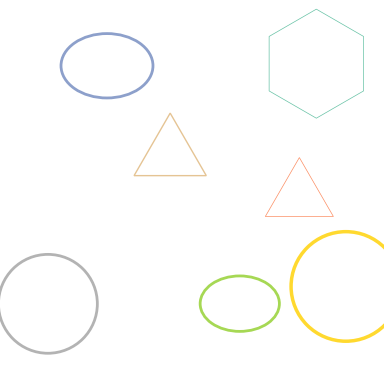[{"shape": "hexagon", "thickness": 0.5, "radius": 0.71, "center": [0.822, 0.835]}, {"shape": "triangle", "thickness": 0.5, "radius": 0.51, "center": [0.778, 0.489]}, {"shape": "oval", "thickness": 2, "radius": 0.6, "center": [0.278, 0.829]}, {"shape": "oval", "thickness": 2, "radius": 0.51, "center": [0.623, 0.211]}, {"shape": "circle", "thickness": 2.5, "radius": 0.71, "center": [0.898, 0.256]}, {"shape": "triangle", "thickness": 1, "radius": 0.54, "center": [0.442, 0.598]}, {"shape": "circle", "thickness": 2, "radius": 0.64, "center": [0.124, 0.211]}]